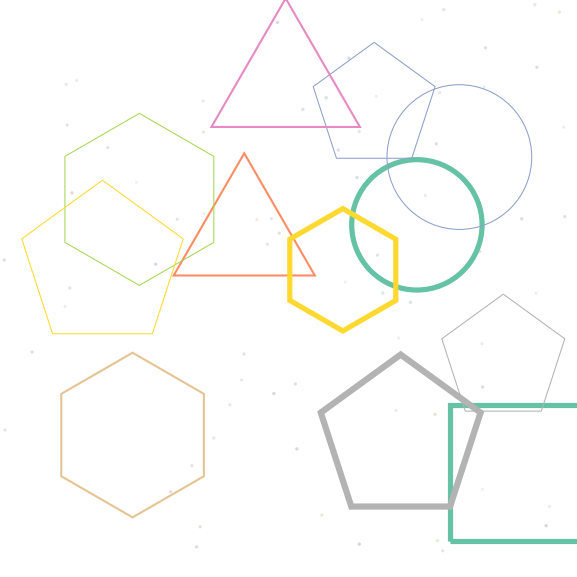[{"shape": "square", "thickness": 2.5, "radius": 0.59, "center": [0.896, 0.18]}, {"shape": "circle", "thickness": 2.5, "radius": 0.56, "center": [0.722, 0.61]}, {"shape": "triangle", "thickness": 1, "radius": 0.71, "center": [0.423, 0.593]}, {"shape": "circle", "thickness": 0.5, "radius": 0.63, "center": [0.795, 0.727]}, {"shape": "pentagon", "thickness": 0.5, "radius": 0.55, "center": [0.648, 0.815]}, {"shape": "triangle", "thickness": 1, "radius": 0.74, "center": [0.495, 0.854]}, {"shape": "hexagon", "thickness": 0.5, "radius": 0.74, "center": [0.241, 0.654]}, {"shape": "hexagon", "thickness": 2.5, "radius": 0.53, "center": [0.594, 0.532]}, {"shape": "pentagon", "thickness": 0.5, "radius": 0.73, "center": [0.177, 0.54]}, {"shape": "hexagon", "thickness": 1, "radius": 0.71, "center": [0.23, 0.246]}, {"shape": "pentagon", "thickness": 3, "radius": 0.73, "center": [0.694, 0.24]}, {"shape": "pentagon", "thickness": 0.5, "radius": 0.56, "center": [0.871, 0.378]}]